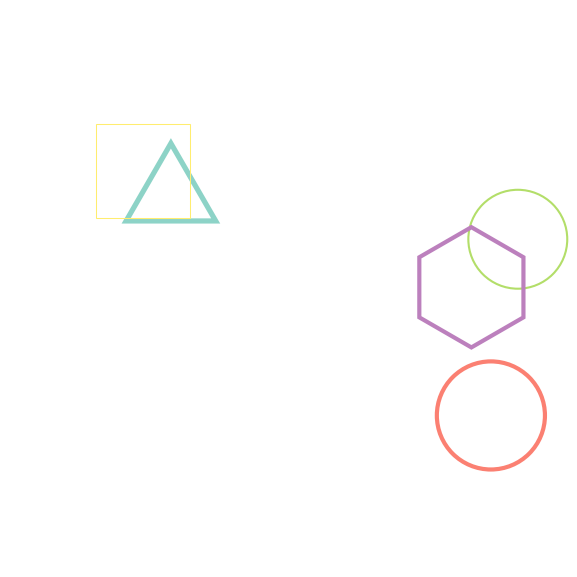[{"shape": "triangle", "thickness": 2.5, "radius": 0.45, "center": [0.296, 0.661]}, {"shape": "circle", "thickness": 2, "radius": 0.47, "center": [0.85, 0.28]}, {"shape": "circle", "thickness": 1, "radius": 0.43, "center": [0.897, 0.585]}, {"shape": "hexagon", "thickness": 2, "radius": 0.52, "center": [0.816, 0.502]}, {"shape": "square", "thickness": 0.5, "radius": 0.41, "center": [0.247, 0.703]}]